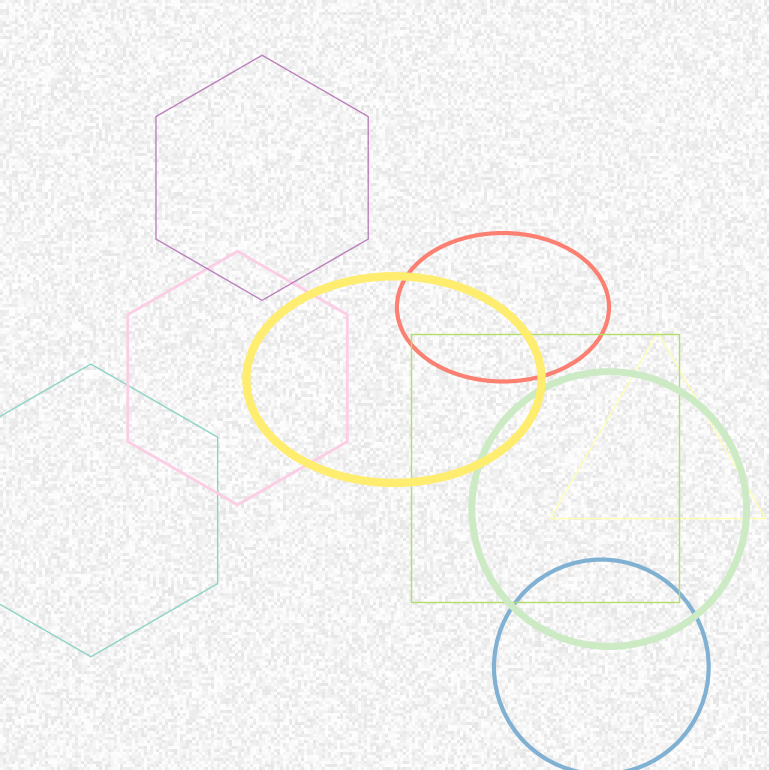[{"shape": "hexagon", "thickness": 0.5, "radius": 0.95, "center": [0.118, 0.337]}, {"shape": "triangle", "thickness": 0.5, "radius": 0.81, "center": [0.854, 0.407]}, {"shape": "oval", "thickness": 1.5, "radius": 0.69, "center": [0.653, 0.601]}, {"shape": "circle", "thickness": 1.5, "radius": 0.7, "center": [0.781, 0.134]}, {"shape": "square", "thickness": 0.5, "radius": 0.87, "center": [0.708, 0.392]}, {"shape": "hexagon", "thickness": 1, "radius": 0.82, "center": [0.308, 0.509]}, {"shape": "hexagon", "thickness": 0.5, "radius": 0.8, "center": [0.34, 0.769]}, {"shape": "circle", "thickness": 2.5, "radius": 0.89, "center": [0.791, 0.339]}, {"shape": "oval", "thickness": 3, "radius": 0.96, "center": [0.512, 0.507]}]